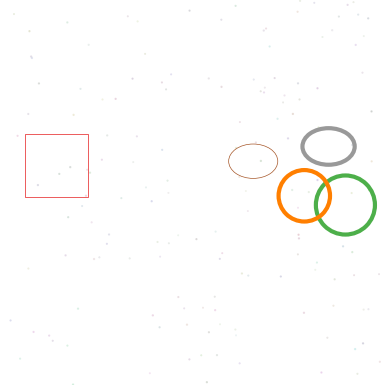[{"shape": "square", "thickness": 0.5, "radius": 0.41, "center": [0.146, 0.569]}, {"shape": "circle", "thickness": 3, "radius": 0.38, "center": [0.897, 0.467]}, {"shape": "circle", "thickness": 3, "radius": 0.33, "center": [0.79, 0.491]}, {"shape": "oval", "thickness": 0.5, "radius": 0.32, "center": [0.658, 0.581]}, {"shape": "oval", "thickness": 3, "radius": 0.34, "center": [0.853, 0.62]}]